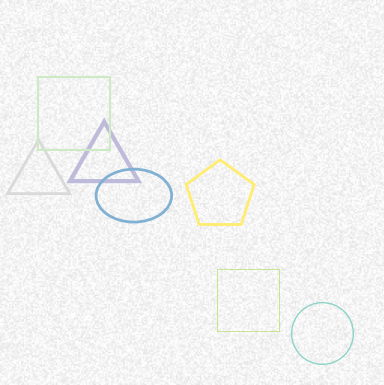[{"shape": "circle", "thickness": 1, "radius": 0.4, "center": [0.838, 0.134]}, {"shape": "triangle", "thickness": 3, "radius": 0.51, "center": [0.271, 0.581]}, {"shape": "oval", "thickness": 2, "radius": 0.49, "center": [0.348, 0.492]}, {"shape": "square", "thickness": 0.5, "radius": 0.4, "center": [0.644, 0.22]}, {"shape": "triangle", "thickness": 2, "radius": 0.47, "center": [0.1, 0.544]}, {"shape": "square", "thickness": 1.5, "radius": 0.47, "center": [0.192, 0.705]}, {"shape": "pentagon", "thickness": 2, "radius": 0.46, "center": [0.572, 0.492]}]